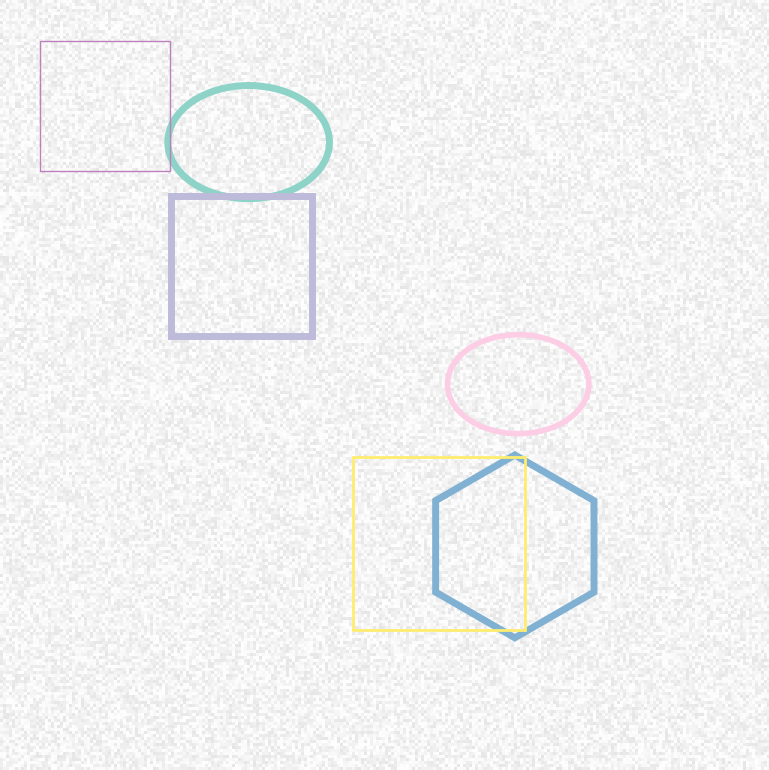[{"shape": "oval", "thickness": 2.5, "radius": 0.52, "center": [0.323, 0.815]}, {"shape": "square", "thickness": 2.5, "radius": 0.46, "center": [0.314, 0.654]}, {"shape": "hexagon", "thickness": 2.5, "radius": 0.59, "center": [0.669, 0.29]}, {"shape": "oval", "thickness": 2, "radius": 0.46, "center": [0.673, 0.501]}, {"shape": "square", "thickness": 0.5, "radius": 0.42, "center": [0.137, 0.863]}, {"shape": "square", "thickness": 1, "radius": 0.56, "center": [0.57, 0.294]}]